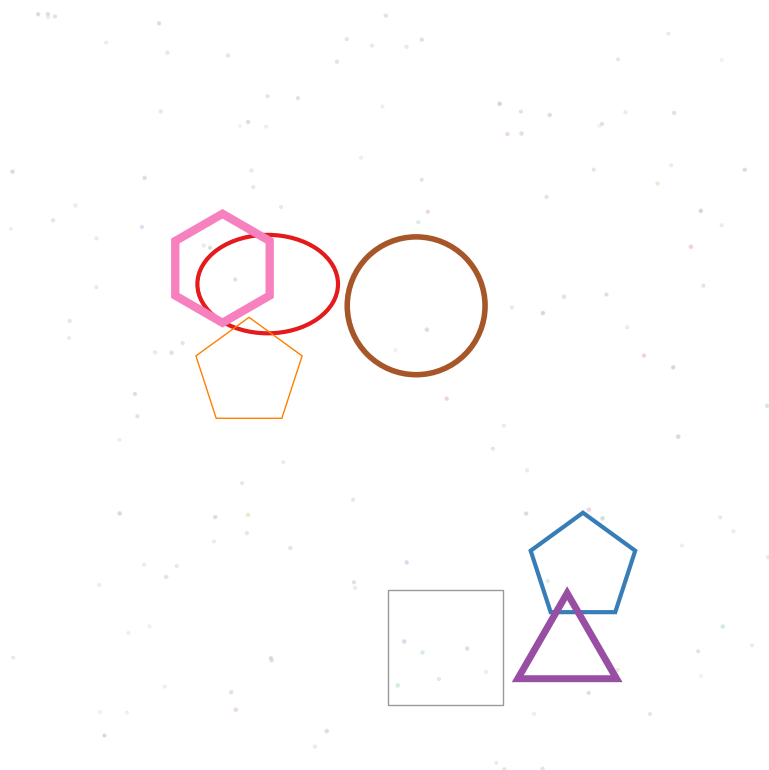[{"shape": "oval", "thickness": 1.5, "radius": 0.46, "center": [0.348, 0.631]}, {"shape": "pentagon", "thickness": 1.5, "radius": 0.36, "center": [0.757, 0.263]}, {"shape": "triangle", "thickness": 2.5, "radius": 0.37, "center": [0.737, 0.156]}, {"shape": "pentagon", "thickness": 0.5, "radius": 0.36, "center": [0.323, 0.515]}, {"shape": "circle", "thickness": 2, "radius": 0.45, "center": [0.54, 0.603]}, {"shape": "hexagon", "thickness": 3, "radius": 0.35, "center": [0.289, 0.652]}, {"shape": "square", "thickness": 0.5, "radius": 0.37, "center": [0.579, 0.159]}]